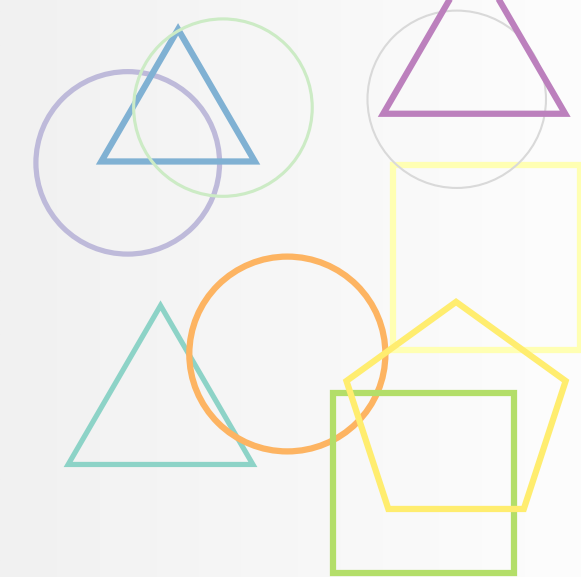[{"shape": "triangle", "thickness": 2.5, "radius": 0.92, "center": [0.276, 0.287]}, {"shape": "square", "thickness": 3, "radius": 0.8, "center": [0.836, 0.553]}, {"shape": "circle", "thickness": 2.5, "radius": 0.79, "center": [0.22, 0.717]}, {"shape": "triangle", "thickness": 3, "radius": 0.76, "center": [0.306, 0.796]}, {"shape": "circle", "thickness": 3, "radius": 0.84, "center": [0.494, 0.386]}, {"shape": "square", "thickness": 3, "radius": 0.78, "center": [0.729, 0.163]}, {"shape": "circle", "thickness": 1, "radius": 0.77, "center": [0.786, 0.827]}, {"shape": "triangle", "thickness": 3, "radius": 0.9, "center": [0.816, 0.893]}, {"shape": "circle", "thickness": 1.5, "radius": 0.77, "center": [0.384, 0.813]}, {"shape": "pentagon", "thickness": 3, "radius": 0.99, "center": [0.785, 0.278]}]